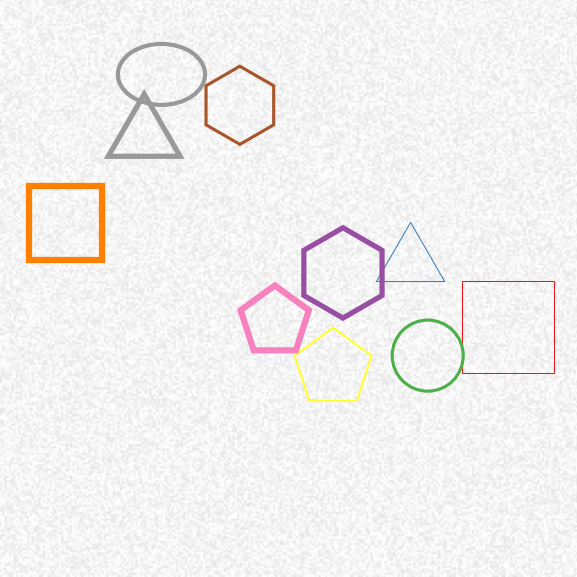[{"shape": "square", "thickness": 0.5, "radius": 0.4, "center": [0.88, 0.434]}, {"shape": "triangle", "thickness": 0.5, "radius": 0.34, "center": [0.711, 0.546]}, {"shape": "circle", "thickness": 1.5, "radius": 0.31, "center": [0.741, 0.383]}, {"shape": "hexagon", "thickness": 2.5, "radius": 0.39, "center": [0.594, 0.527]}, {"shape": "square", "thickness": 3, "radius": 0.32, "center": [0.114, 0.613]}, {"shape": "pentagon", "thickness": 1, "radius": 0.35, "center": [0.577, 0.362]}, {"shape": "hexagon", "thickness": 1.5, "radius": 0.34, "center": [0.415, 0.817]}, {"shape": "pentagon", "thickness": 3, "radius": 0.31, "center": [0.476, 0.443]}, {"shape": "triangle", "thickness": 2.5, "radius": 0.36, "center": [0.25, 0.764]}, {"shape": "oval", "thickness": 2, "radius": 0.38, "center": [0.28, 0.87]}]